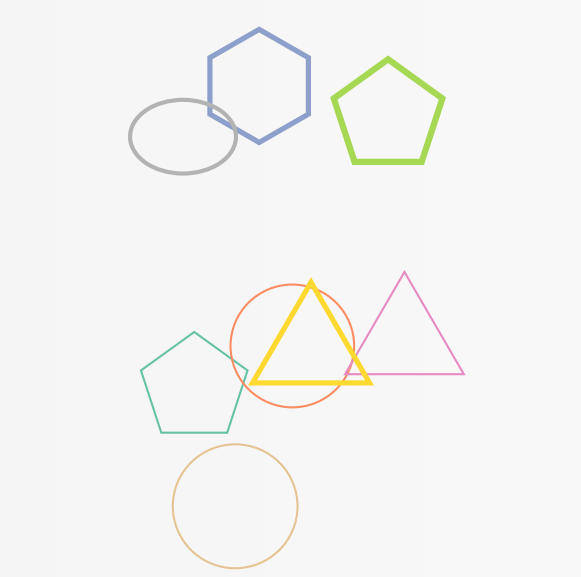[{"shape": "pentagon", "thickness": 1, "radius": 0.48, "center": [0.334, 0.328]}, {"shape": "circle", "thickness": 1, "radius": 0.53, "center": [0.503, 0.4]}, {"shape": "hexagon", "thickness": 2.5, "radius": 0.49, "center": [0.446, 0.85]}, {"shape": "triangle", "thickness": 1, "radius": 0.59, "center": [0.696, 0.41]}, {"shape": "pentagon", "thickness": 3, "radius": 0.49, "center": [0.668, 0.798]}, {"shape": "triangle", "thickness": 2.5, "radius": 0.58, "center": [0.535, 0.394]}, {"shape": "circle", "thickness": 1, "radius": 0.54, "center": [0.405, 0.122]}, {"shape": "oval", "thickness": 2, "radius": 0.46, "center": [0.315, 0.762]}]